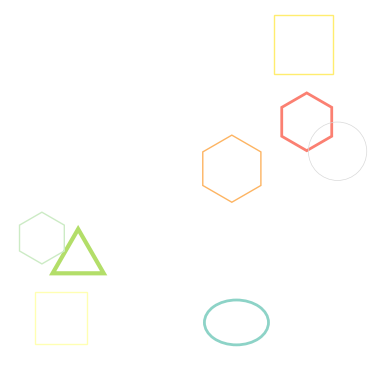[{"shape": "oval", "thickness": 2, "radius": 0.42, "center": [0.614, 0.163]}, {"shape": "square", "thickness": 1, "radius": 0.34, "center": [0.159, 0.173]}, {"shape": "hexagon", "thickness": 2, "radius": 0.37, "center": [0.797, 0.684]}, {"shape": "hexagon", "thickness": 1, "radius": 0.44, "center": [0.602, 0.562]}, {"shape": "triangle", "thickness": 3, "radius": 0.38, "center": [0.203, 0.328]}, {"shape": "circle", "thickness": 0.5, "radius": 0.38, "center": [0.877, 0.607]}, {"shape": "hexagon", "thickness": 1, "radius": 0.34, "center": [0.109, 0.382]}, {"shape": "square", "thickness": 1, "radius": 0.39, "center": [0.788, 0.885]}]